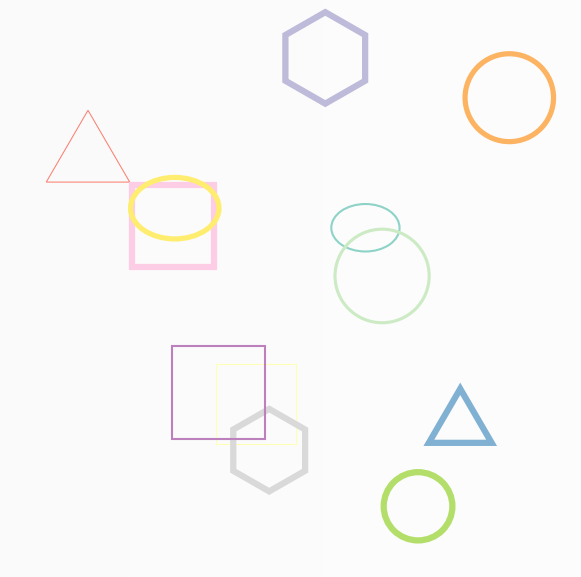[{"shape": "oval", "thickness": 1, "radius": 0.29, "center": [0.629, 0.605]}, {"shape": "square", "thickness": 0.5, "radius": 0.34, "center": [0.44, 0.299]}, {"shape": "hexagon", "thickness": 3, "radius": 0.4, "center": [0.56, 0.899]}, {"shape": "triangle", "thickness": 0.5, "radius": 0.41, "center": [0.151, 0.725]}, {"shape": "triangle", "thickness": 3, "radius": 0.31, "center": [0.792, 0.263]}, {"shape": "circle", "thickness": 2.5, "radius": 0.38, "center": [0.876, 0.83]}, {"shape": "circle", "thickness": 3, "radius": 0.3, "center": [0.719, 0.122]}, {"shape": "square", "thickness": 3, "radius": 0.35, "center": [0.297, 0.608]}, {"shape": "hexagon", "thickness": 3, "radius": 0.36, "center": [0.463, 0.22]}, {"shape": "square", "thickness": 1, "radius": 0.4, "center": [0.376, 0.319]}, {"shape": "circle", "thickness": 1.5, "radius": 0.41, "center": [0.657, 0.521]}, {"shape": "oval", "thickness": 2.5, "radius": 0.38, "center": [0.301, 0.639]}]